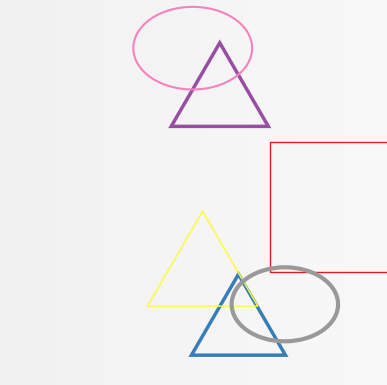[{"shape": "square", "thickness": 1, "radius": 0.85, "center": [0.867, 0.462]}, {"shape": "triangle", "thickness": 2.5, "radius": 0.7, "center": [0.615, 0.148]}, {"shape": "triangle", "thickness": 2.5, "radius": 0.72, "center": [0.567, 0.744]}, {"shape": "triangle", "thickness": 1, "radius": 0.82, "center": [0.523, 0.287]}, {"shape": "oval", "thickness": 1.5, "radius": 0.77, "center": [0.497, 0.875]}, {"shape": "oval", "thickness": 3, "radius": 0.69, "center": [0.735, 0.21]}]